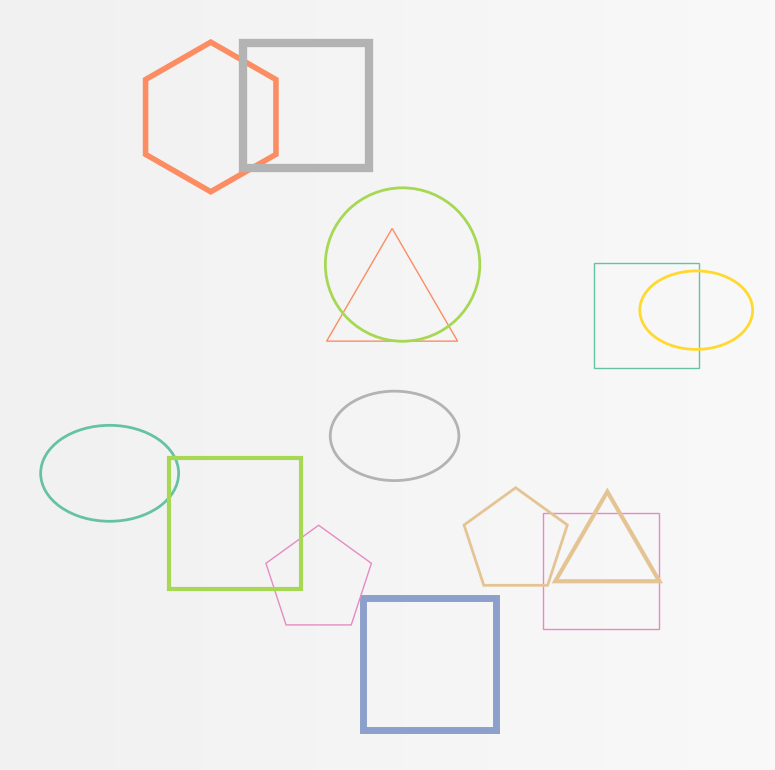[{"shape": "square", "thickness": 0.5, "radius": 0.34, "center": [0.834, 0.591]}, {"shape": "oval", "thickness": 1, "radius": 0.45, "center": [0.141, 0.385]}, {"shape": "hexagon", "thickness": 2, "radius": 0.49, "center": [0.272, 0.848]}, {"shape": "triangle", "thickness": 0.5, "radius": 0.49, "center": [0.506, 0.606]}, {"shape": "square", "thickness": 2.5, "radius": 0.43, "center": [0.554, 0.138]}, {"shape": "pentagon", "thickness": 0.5, "radius": 0.36, "center": [0.411, 0.246]}, {"shape": "square", "thickness": 0.5, "radius": 0.38, "center": [0.776, 0.258]}, {"shape": "square", "thickness": 1.5, "radius": 0.42, "center": [0.303, 0.32]}, {"shape": "circle", "thickness": 1, "radius": 0.5, "center": [0.519, 0.656]}, {"shape": "oval", "thickness": 1, "radius": 0.36, "center": [0.898, 0.597]}, {"shape": "triangle", "thickness": 1.5, "radius": 0.39, "center": [0.784, 0.284]}, {"shape": "pentagon", "thickness": 1, "radius": 0.35, "center": [0.665, 0.297]}, {"shape": "square", "thickness": 3, "radius": 0.41, "center": [0.395, 0.863]}, {"shape": "oval", "thickness": 1, "radius": 0.41, "center": [0.509, 0.434]}]